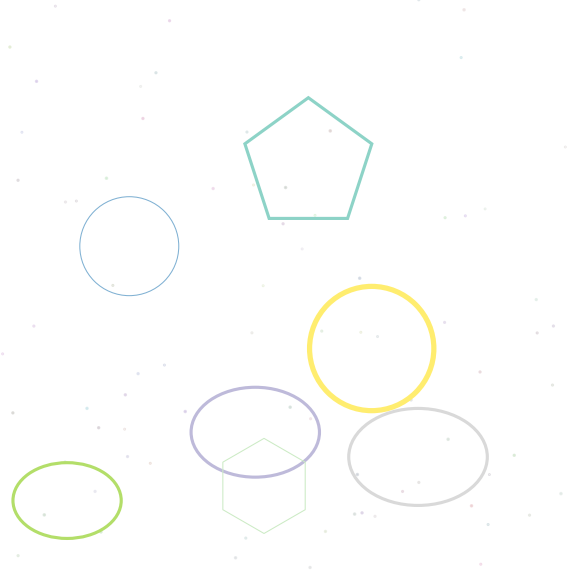[{"shape": "pentagon", "thickness": 1.5, "radius": 0.58, "center": [0.534, 0.714]}, {"shape": "oval", "thickness": 1.5, "radius": 0.56, "center": [0.442, 0.251]}, {"shape": "circle", "thickness": 0.5, "radius": 0.43, "center": [0.224, 0.573]}, {"shape": "oval", "thickness": 1.5, "radius": 0.47, "center": [0.116, 0.132]}, {"shape": "oval", "thickness": 1.5, "radius": 0.6, "center": [0.724, 0.208]}, {"shape": "hexagon", "thickness": 0.5, "radius": 0.41, "center": [0.457, 0.158]}, {"shape": "circle", "thickness": 2.5, "radius": 0.54, "center": [0.644, 0.396]}]